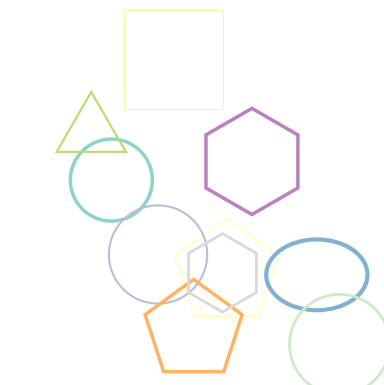[{"shape": "circle", "thickness": 2.5, "radius": 0.53, "center": [0.289, 0.532]}, {"shape": "pentagon", "thickness": 1, "radius": 0.7, "center": [0.589, 0.292]}, {"shape": "circle", "thickness": 1.5, "radius": 0.64, "center": [0.411, 0.339]}, {"shape": "oval", "thickness": 3, "radius": 0.66, "center": [0.823, 0.286]}, {"shape": "pentagon", "thickness": 2.5, "radius": 0.66, "center": [0.503, 0.142]}, {"shape": "triangle", "thickness": 1.5, "radius": 0.52, "center": [0.237, 0.657]}, {"shape": "hexagon", "thickness": 2, "radius": 0.51, "center": [0.578, 0.291]}, {"shape": "hexagon", "thickness": 2.5, "radius": 0.69, "center": [0.654, 0.581]}, {"shape": "circle", "thickness": 2, "radius": 0.65, "center": [0.882, 0.105]}, {"shape": "square", "thickness": 0.5, "radius": 0.64, "center": [0.45, 0.846]}]